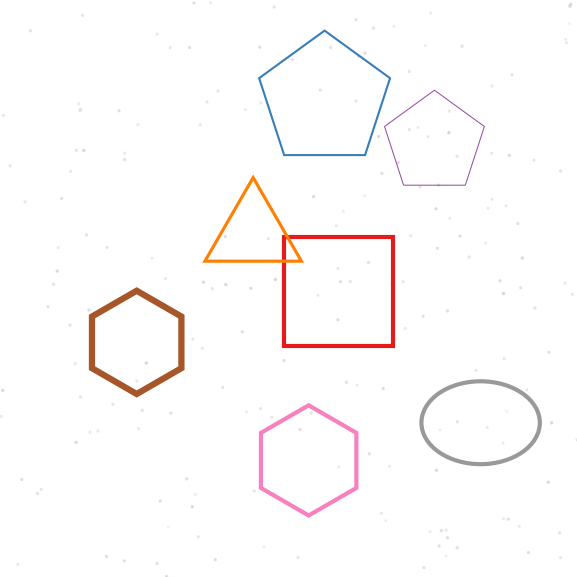[{"shape": "square", "thickness": 2, "radius": 0.47, "center": [0.587, 0.495]}, {"shape": "pentagon", "thickness": 1, "radius": 0.6, "center": [0.562, 0.827]}, {"shape": "pentagon", "thickness": 0.5, "radius": 0.45, "center": [0.752, 0.752]}, {"shape": "triangle", "thickness": 1.5, "radius": 0.48, "center": [0.438, 0.595]}, {"shape": "hexagon", "thickness": 3, "radius": 0.45, "center": [0.237, 0.406]}, {"shape": "hexagon", "thickness": 2, "radius": 0.48, "center": [0.534, 0.202]}, {"shape": "oval", "thickness": 2, "radius": 0.51, "center": [0.832, 0.267]}]